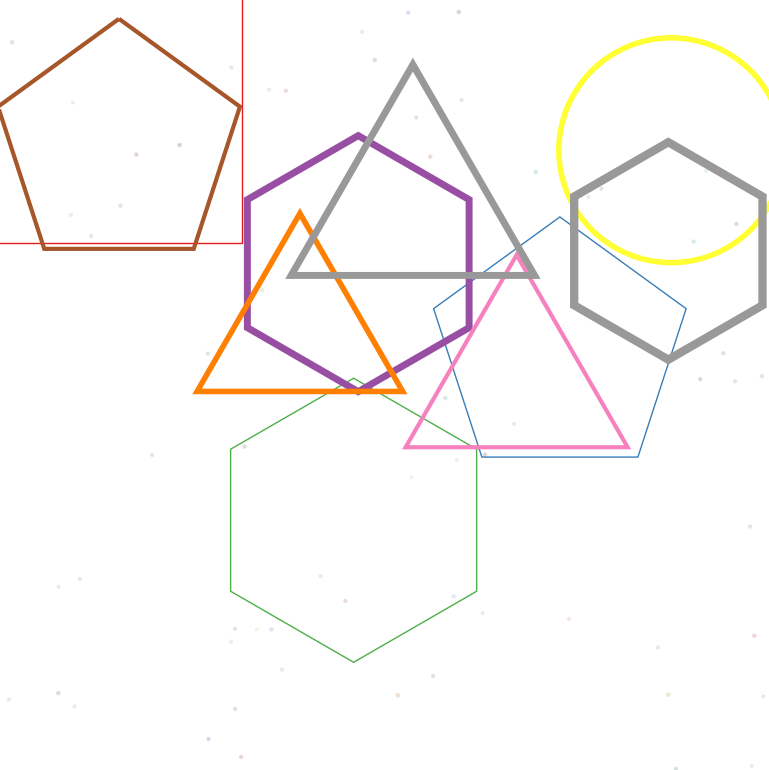[{"shape": "square", "thickness": 0.5, "radius": 0.86, "center": [0.142, 0.857]}, {"shape": "pentagon", "thickness": 0.5, "radius": 0.86, "center": [0.727, 0.546]}, {"shape": "hexagon", "thickness": 0.5, "radius": 0.92, "center": [0.459, 0.324]}, {"shape": "hexagon", "thickness": 2.5, "radius": 0.83, "center": [0.465, 0.658]}, {"shape": "triangle", "thickness": 2, "radius": 0.77, "center": [0.389, 0.569]}, {"shape": "circle", "thickness": 2, "radius": 0.73, "center": [0.872, 0.805]}, {"shape": "pentagon", "thickness": 1.5, "radius": 0.83, "center": [0.155, 0.81]}, {"shape": "triangle", "thickness": 1.5, "radius": 0.83, "center": [0.671, 0.502]}, {"shape": "hexagon", "thickness": 3, "radius": 0.71, "center": [0.868, 0.674]}, {"shape": "triangle", "thickness": 2.5, "radius": 0.91, "center": [0.536, 0.734]}]